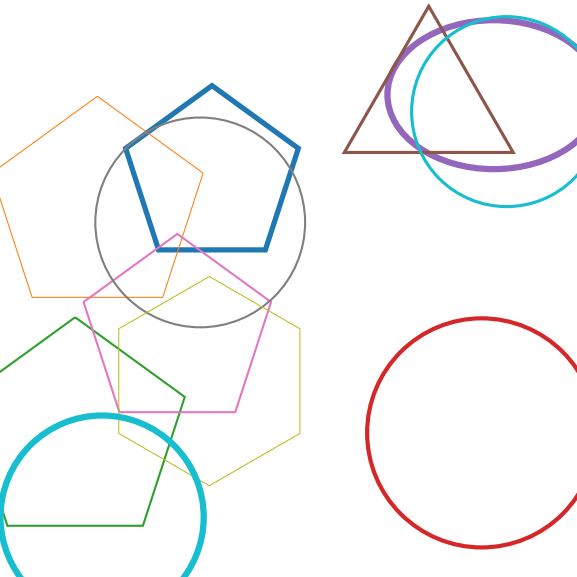[{"shape": "pentagon", "thickness": 2.5, "radius": 0.79, "center": [0.367, 0.694]}, {"shape": "pentagon", "thickness": 0.5, "radius": 0.96, "center": [0.169, 0.64]}, {"shape": "pentagon", "thickness": 1, "radius": 1.0, "center": [0.13, 0.25]}, {"shape": "circle", "thickness": 2, "radius": 0.99, "center": [0.834, 0.25]}, {"shape": "oval", "thickness": 3, "radius": 0.92, "center": [0.855, 0.835]}, {"shape": "triangle", "thickness": 1.5, "radius": 0.84, "center": [0.742, 0.82]}, {"shape": "pentagon", "thickness": 1, "radius": 0.85, "center": [0.307, 0.423]}, {"shape": "circle", "thickness": 1, "radius": 0.91, "center": [0.347, 0.614]}, {"shape": "hexagon", "thickness": 0.5, "radius": 0.91, "center": [0.362, 0.339]}, {"shape": "circle", "thickness": 1.5, "radius": 0.82, "center": [0.877, 0.806]}, {"shape": "circle", "thickness": 3, "radius": 0.88, "center": [0.177, 0.104]}]